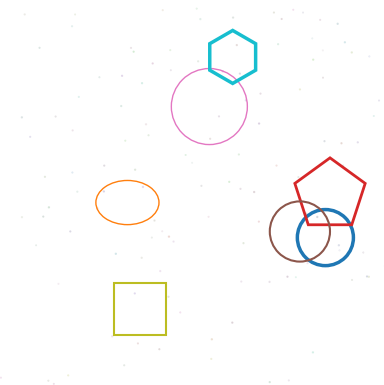[{"shape": "circle", "thickness": 2.5, "radius": 0.36, "center": [0.845, 0.383]}, {"shape": "oval", "thickness": 1, "radius": 0.41, "center": [0.331, 0.474]}, {"shape": "pentagon", "thickness": 2, "radius": 0.48, "center": [0.857, 0.494]}, {"shape": "circle", "thickness": 1.5, "radius": 0.39, "center": [0.779, 0.399]}, {"shape": "circle", "thickness": 1, "radius": 0.49, "center": [0.544, 0.723]}, {"shape": "square", "thickness": 1.5, "radius": 0.34, "center": [0.364, 0.198]}, {"shape": "hexagon", "thickness": 2.5, "radius": 0.34, "center": [0.604, 0.852]}]